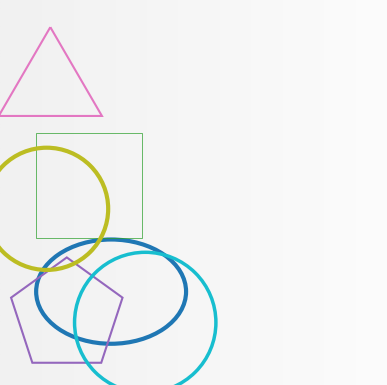[{"shape": "oval", "thickness": 3, "radius": 0.97, "center": [0.287, 0.243]}, {"shape": "square", "thickness": 0.5, "radius": 0.68, "center": [0.23, 0.518]}, {"shape": "pentagon", "thickness": 1.5, "radius": 0.76, "center": [0.172, 0.18]}, {"shape": "triangle", "thickness": 1.5, "radius": 0.77, "center": [0.13, 0.776]}, {"shape": "circle", "thickness": 3, "radius": 0.79, "center": [0.12, 0.458]}, {"shape": "circle", "thickness": 2.5, "radius": 0.91, "center": [0.375, 0.162]}]